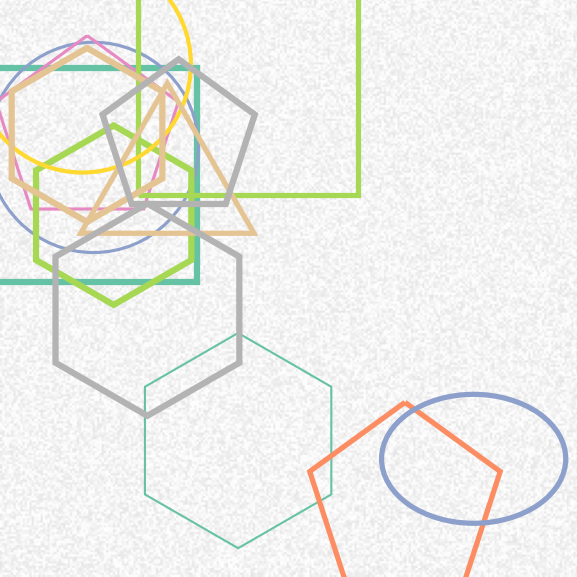[{"shape": "hexagon", "thickness": 1, "radius": 0.93, "center": [0.412, 0.236]}, {"shape": "square", "thickness": 3, "radius": 0.93, "center": [0.155, 0.697]}, {"shape": "pentagon", "thickness": 2.5, "radius": 0.87, "center": [0.701, 0.129]}, {"shape": "oval", "thickness": 2.5, "radius": 0.8, "center": [0.82, 0.205]}, {"shape": "circle", "thickness": 1.5, "radius": 0.91, "center": [0.162, 0.744]}, {"shape": "pentagon", "thickness": 1.5, "radius": 0.83, "center": [0.151, 0.771]}, {"shape": "square", "thickness": 2.5, "radius": 0.95, "center": [0.429, 0.852]}, {"shape": "hexagon", "thickness": 3, "radius": 0.78, "center": [0.197, 0.627]}, {"shape": "circle", "thickness": 2, "radius": 0.94, "center": [0.143, 0.888]}, {"shape": "triangle", "thickness": 2.5, "radius": 0.87, "center": [0.29, 0.682]}, {"shape": "hexagon", "thickness": 3, "radius": 0.75, "center": [0.151, 0.765]}, {"shape": "pentagon", "thickness": 3, "radius": 0.69, "center": [0.309, 0.758]}, {"shape": "hexagon", "thickness": 3, "radius": 0.92, "center": [0.255, 0.463]}]